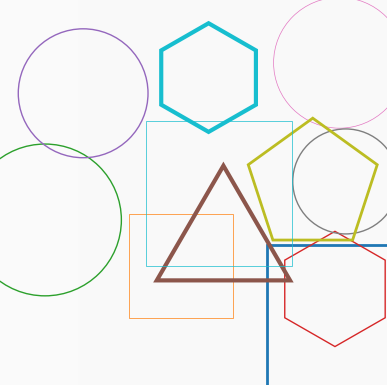[{"shape": "square", "thickness": 2, "radius": 0.97, "center": [0.883, 0.169]}, {"shape": "square", "thickness": 0.5, "radius": 0.67, "center": [0.467, 0.308]}, {"shape": "circle", "thickness": 1, "radius": 0.99, "center": [0.116, 0.429]}, {"shape": "hexagon", "thickness": 1, "radius": 0.75, "center": [0.864, 0.249]}, {"shape": "circle", "thickness": 1, "radius": 0.84, "center": [0.215, 0.758]}, {"shape": "triangle", "thickness": 3, "radius": 0.99, "center": [0.577, 0.371]}, {"shape": "circle", "thickness": 0.5, "radius": 0.85, "center": [0.876, 0.837]}, {"shape": "circle", "thickness": 1, "radius": 0.68, "center": [0.892, 0.529]}, {"shape": "pentagon", "thickness": 2, "radius": 0.87, "center": [0.807, 0.518]}, {"shape": "hexagon", "thickness": 3, "radius": 0.71, "center": [0.538, 0.799]}, {"shape": "square", "thickness": 0.5, "radius": 0.94, "center": [0.566, 0.497]}]